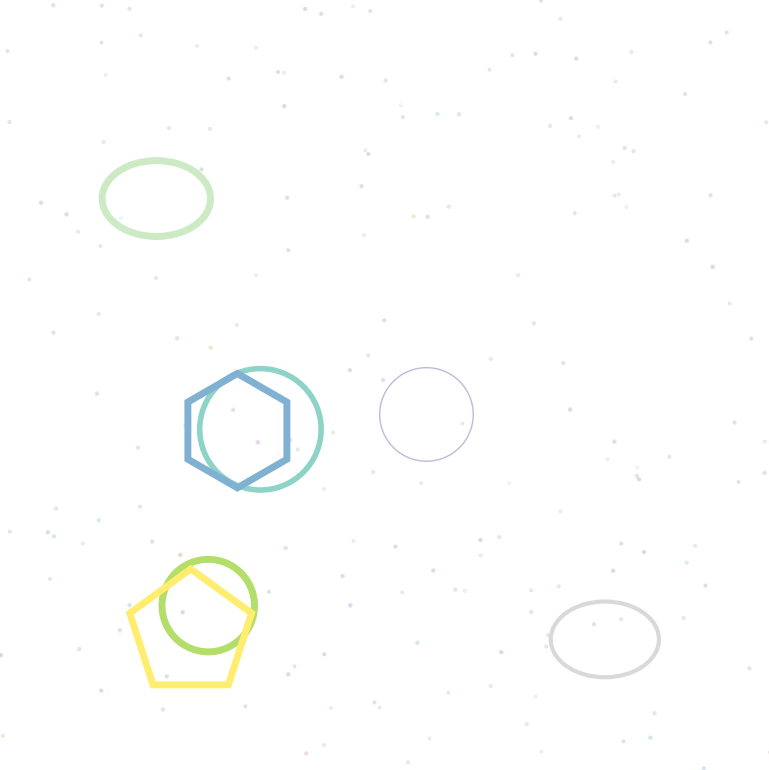[{"shape": "circle", "thickness": 2, "radius": 0.39, "center": [0.338, 0.442]}, {"shape": "circle", "thickness": 0.5, "radius": 0.3, "center": [0.554, 0.462]}, {"shape": "hexagon", "thickness": 2.5, "radius": 0.37, "center": [0.308, 0.441]}, {"shape": "circle", "thickness": 2.5, "radius": 0.3, "center": [0.27, 0.214]}, {"shape": "oval", "thickness": 1.5, "radius": 0.35, "center": [0.786, 0.17]}, {"shape": "oval", "thickness": 2.5, "radius": 0.35, "center": [0.203, 0.742]}, {"shape": "pentagon", "thickness": 2.5, "radius": 0.42, "center": [0.248, 0.178]}]